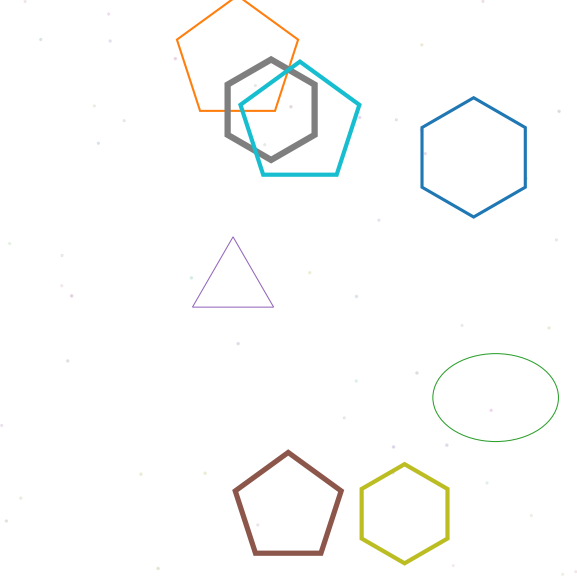[{"shape": "hexagon", "thickness": 1.5, "radius": 0.52, "center": [0.82, 0.727]}, {"shape": "pentagon", "thickness": 1, "radius": 0.55, "center": [0.411, 0.896]}, {"shape": "oval", "thickness": 0.5, "radius": 0.54, "center": [0.858, 0.311]}, {"shape": "triangle", "thickness": 0.5, "radius": 0.41, "center": [0.404, 0.508]}, {"shape": "pentagon", "thickness": 2.5, "radius": 0.48, "center": [0.499, 0.119]}, {"shape": "hexagon", "thickness": 3, "radius": 0.43, "center": [0.469, 0.809]}, {"shape": "hexagon", "thickness": 2, "radius": 0.43, "center": [0.701, 0.11]}, {"shape": "pentagon", "thickness": 2, "radius": 0.54, "center": [0.519, 0.784]}]